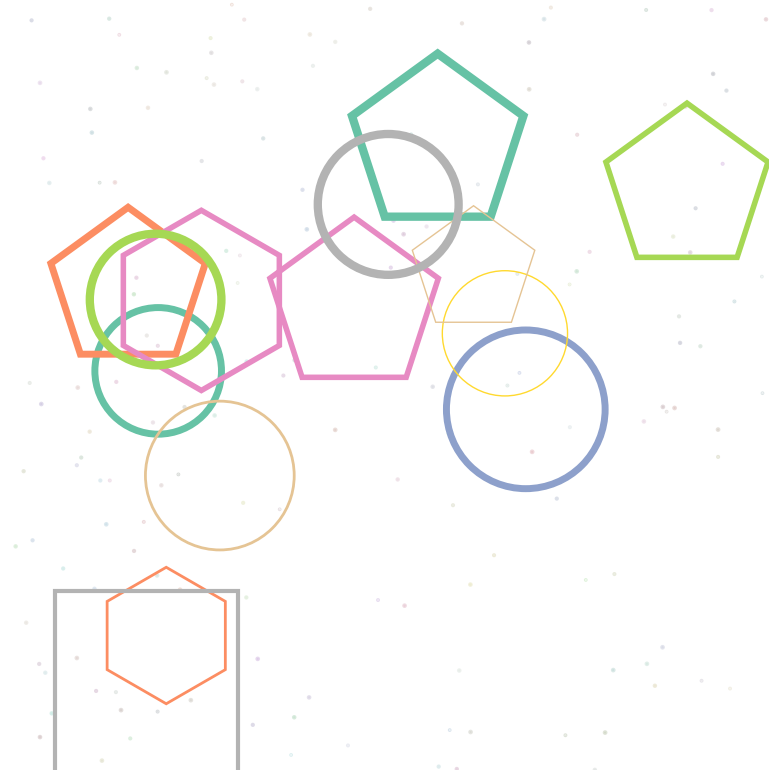[{"shape": "circle", "thickness": 2.5, "radius": 0.41, "center": [0.205, 0.518]}, {"shape": "pentagon", "thickness": 3, "radius": 0.59, "center": [0.568, 0.813]}, {"shape": "pentagon", "thickness": 2.5, "radius": 0.53, "center": [0.166, 0.625]}, {"shape": "hexagon", "thickness": 1, "radius": 0.44, "center": [0.216, 0.175]}, {"shape": "circle", "thickness": 2.5, "radius": 0.52, "center": [0.683, 0.468]}, {"shape": "pentagon", "thickness": 2, "radius": 0.57, "center": [0.46, 0.603]}, {"shape": "hexagon", "thickness": 2, "radius": 0.58, "center": [0.261, 0.61]}, {"shape": "circle", "thickness": 3, "radius": 0.43, "center": [0.202, 0.611]}, {"shape": "pentagon", "thickness": 2, "radius": 0.55, "center": [0.892, 0.755]}, {"shape": "circle", "thickness": 0.5, "radius": 0.41, "center": [0.656, 0.567]}, {"shape": "pentagon", "thickness": 0.5, "radius": 0.42, "center": [0.615, 0.649]}, {"shape": "circle", "thickness": 1, "radius": 0.48, "center": [0.285, 0.382]}, {"shape": "square", "thickness": 1.5, "radius": 0.6, "center": [0.19, 0.114]}, {"shape": "circle", "thickness": 3, "radius": 0.46, "center": [0.504, 0.735]}]